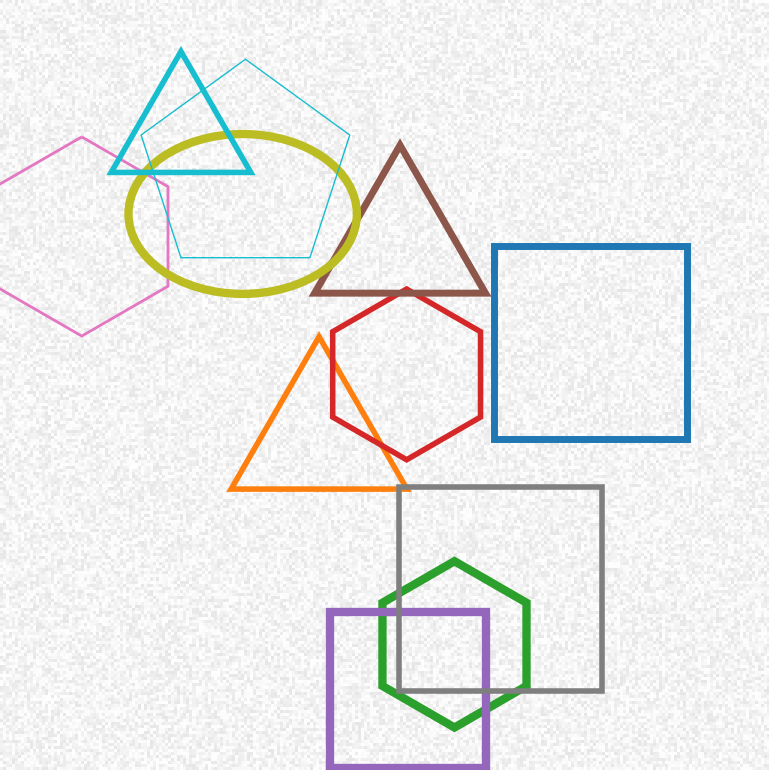[{"shape": "square", "thickness": 2.5, "radius": 0.63, "center": [0.766, 0.555]}, {"shape": "triangle", "thickness": 2, "radius": 0.66, "center": [0.414, 0.431]}, {"shape": "hexagon", "thickness": 3, "radius": 0.54, "center": [0.59, 0.163]}, {"shape": "hexagon", "thickness": 2, "radius": 0.55, "center": [0.528, 0.514]}, {"shape": "square", "thickness": 3, "radius": 0.51, "center": [0.53, 0.104]}, {"shape": "triangle", "thickness": 2.5, "radius": 0.64, "center": [0.52, 0.683]}, {"shape": "hexagon", "thickness": 1, "radius": 0.65, "center": [0.106, 0.693]}, {"shape": "square", "thickness": 2, "radius": 0.66, "center": [0.65, 0.235]}, {"shape": "oval", "thickness": 3, "radius": 0.74, "center": [0.315, 0.722]}, {"shape": "triangle", "thickness": 2, "radius": 0.52, "center": [0.235, 0.828]}, {"shape": "pentagon", "thickness": 0.5, "radius": 0.71, "center": [0.319, 0.781]}]